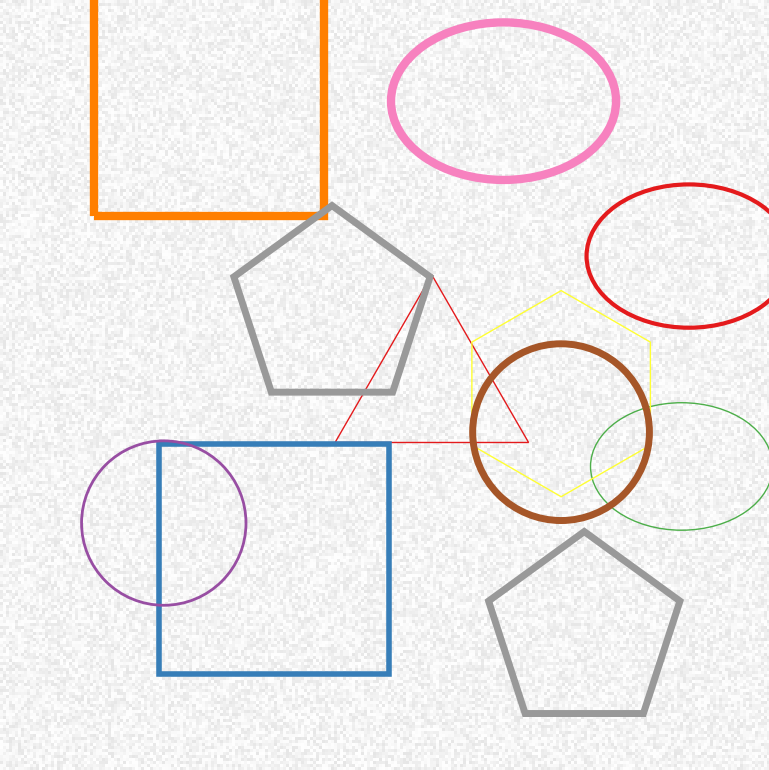[{"shape": "oval", "thickness": 1.5, "radius": 0.66, "center": [0.895, 0.667]}, {"shape": "triangle", "thickness": 0.5, "radius": 0.73, "center": [0.561, 0.498]}, {"shape": "square", "thickness": 2, "radius": 0.75, "center": [0.356, 0.274]}, {"shape": "oval", "thickness": 0.5, "radius": 0.59, "center": [0.885, 0.394]}, {"shape": "circle", "thickness": 1, "radius": 0.53, "center": [0.213, 0.321]}, {"shape": "square", "thickness": 3, "radius": 0.75, "center": [0.271, 0.869]}, {"shape": "hexagon", "thickness": 0.5, "radius": 0.67, "center": [0.729, 0.489]}, {"shape": "circle", "thickness": 2.5, "radius": 0.57, "center": [0.729, 0.439]}, {"shape": "oval", "thickness": 3, "radius": 0.73, "center": [0.654, 0.869]}, {"shape": "pentagon", "thickness": 2.5, "radius": 0.65, "center": [0.759, 0.179]}, {"shape": "pentagon", "thickness": 2.5, "radius": 0.67, "center": [0.431, 0.599]}]